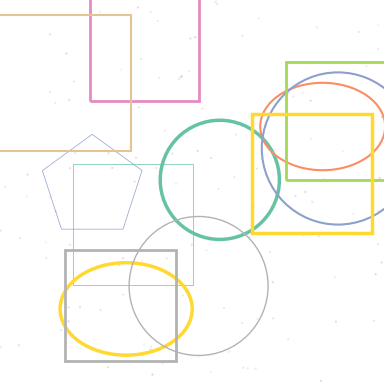[{"shape": "square", "thickness": 0.5, "radius": 0.78, "center": [0.345, 0.416]}, {"shape": "circle", "thickness": 2.5, "radius": 0.77, "center": [0.571, 0.533]}, {"shape": "oval", "thickness": 1.5, "radius": 0.81, "center": [0.838, 0.671]}, {"shape": "circle", "thickness": 1.5, "radius": 0.99, "center": [0.878, 0.614]}, {"shape": "pentagon", "thickness": 0.5, "radius": 0.68, "center": [0.24, 0.515]}, {"shape": "square", "thickness": 2, "radius": 0.7, "center": [0.375, 0.878]}, {"shape": "square", "thickness": 2, "radius": 0.77, "center": [0.897, 0.685]}, {"shape": "square", "thickness": 2.5, "radius": 0.78, "center": [0.811, 0.55]}, {"shape": "oval", "thickness": 2.5, "radius": 0.86, "center": [0.328, 0.198]}, {"shape": "square", "thickness": 1.5, "radius": 0.89, "center": [0.163, 0.784]}, {"shape": "square", "thickness": 2, "radius": 0.72, "center": [0.313, 0.206]}, {"shape": "circle", "thickness": 1, "radius": 0.9, "center": [0.516, 0.257]}]